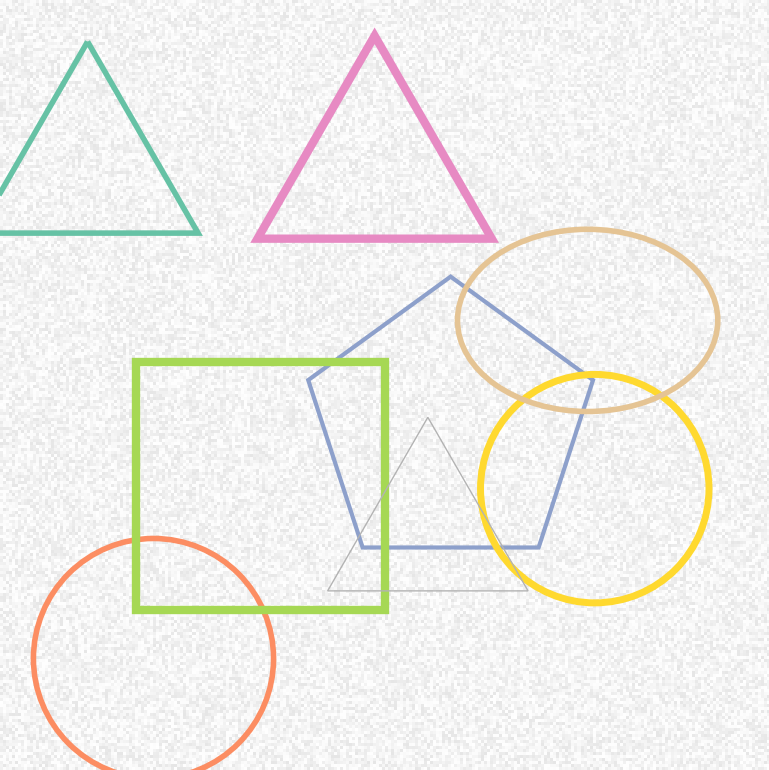[{"shape": "triangle", "thickness": 2, "radius": 0.83, "center": [0.114, 0.78]}, {"shape": "circle", "thickness": 2, "radius": 0.78, "center": [0.199, 0.145]}, {"shape": "pentagon", "thickness": 1.5, "radius": 0.97, "center": [0.585, 0.446]}, {"shape": "triangle", "thickness": 3, "radius": 0.88, "center": [0.487, 0.778]}, {"shape": "square", "thickness": 3, "radius": 0.81, "center": [0.339, 0.369]}, {"shape": "circle", "thickness": 2.5, "radius": 0.74, "center": [0.772, 0.365]}, {"shape": "oval", "thickness": 2, "radius": 0.85, "center": [0.763, 0.584]}, {"shape": "triangle", "thickness": 0.5, "radius": 0.75, "center": [0.556, 0.308]}]